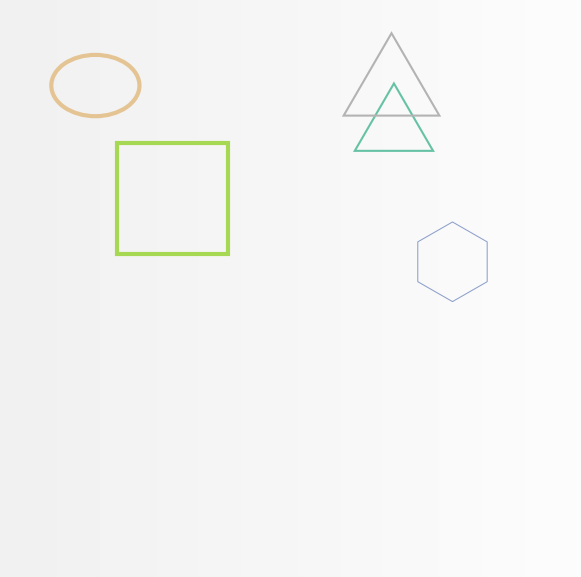[{"shape": "triangle", "thickness": 1, "radius": 0.39, "center": [0.678, 0.777]}, {"shape": "hexagon", "thickness": 0.5, "radius": 0.34, "center": [0.778, 0.546]}, {"shape": "square", "thickness": 2, "radius": 0.48, "center": [0.296, 0.655]}, {"shape": "oval", "thickness": 2, "radius": 0.38, "center": [0.164, 0.851]}, {"shape": "triangle", "thickness": 1, "radius": 0.48, "center": [0.674, 0.847]}]